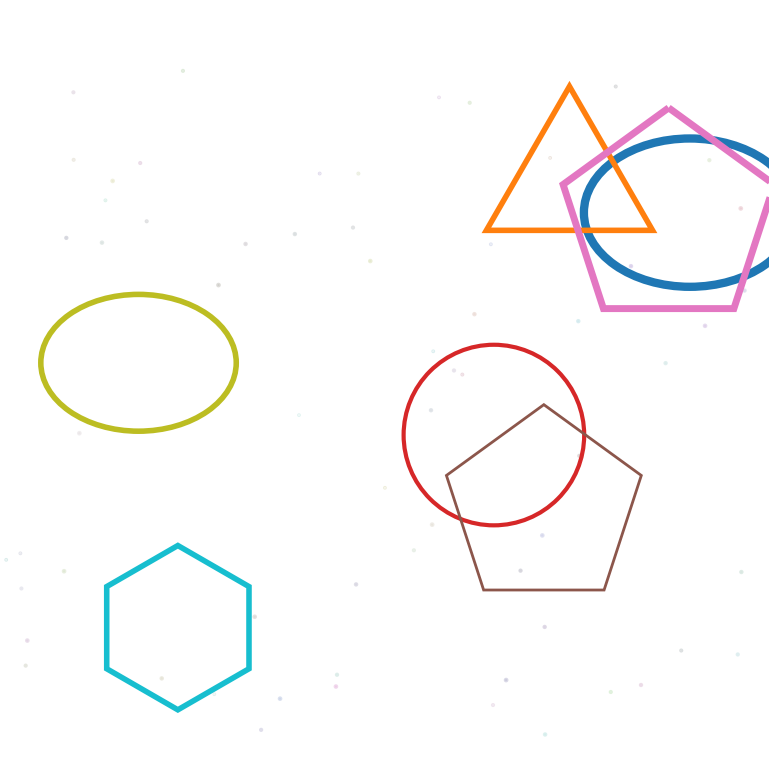[{"shape": "oval", "thickness": 3, "radius": 0.69, "center": [0.896, 0.724]}, {"shape": "triangle", "thickness": 2, "radius": 0.62, "center": [0.74, 0.763]}, {"shape": "circle", "thickness": 1.5, "radius": 0.59, "center": [0.641, 0.435]}, {"shape": "pentagon", "thickness": 1, "radius": 0.67, "center": [0.706, 0.341]}, {"shape": "pentagon", "thickness": 2.5, "radius": 0.72, "center": [0.868, 0.716]}, {"shape": "oval", "thickness": 2, "radius": 0.63, "center": [0.18, 0.529]}, {"shape": "hexagon", "thickness": 2, "radius": 0.53, "center": [0.231, 0.185]}]